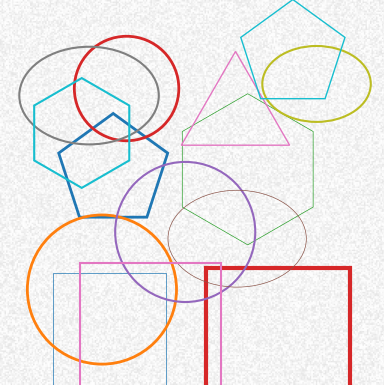[{"shape": "pentagon", "thickness": 2, "radius": 0.74, "center": [0.294, 0.556]}, {"shape": "square", "thickness": 0.5, "radius": 0.74, "center": [0.284, 0.144]}, {"shape": "circle", "thickness": 2, "radius": 0.97, "center": [0.265, 0.248]}, {"shape": "hexagon", "thickness": 0.5, "radius": 0.98, "center": [0.643, 0.56]}, {"shape": "circle", "thickness": 2, "radius": 0.68, "center": [0.329, 0.77]}, {"shape": "square", "thickness": 3, "radius": 0.94, "center": [0.721, 0.115]}, {"shape": "circle", "thickness": 1.5, "radius": 0.91, "center": [0.481, 0.398]}, {"shape": "oval", "thickness": 0.5, "radius": 0.9, "center": [0.616, 0.38]}, {"shape": "triangle", "thickness": 1, "radius": 0.81, "center": [0.612, 0.704]}, {"shape": "square", "thickness": 1.5, "radius": 0.92, "center": [0.39, 0.134]}, {"shape": "oval", "thickness": 1.5, "radius": 0.91, "center": [0.231, 0.752]}, {"shape": "oval", "thickness": 1.5, "radius": 0.7, "center": [0.822, 0.782]}, {"shape": "hexagon", "thickness": 1.5, "radius": 0.71, "center": [0.212, 0.655]}, {"shape": "pentagon", "thickness": 1, "radius": 0.71, "center": [0.761, 0.859]}]